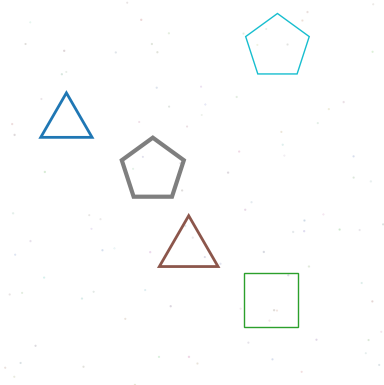[{"shape": "triangle", "thickness": 2, "radius": 0.38, "center": [0.172, 0.682]}, {"shape": "square", "thickness": 1, "radius": 0.35, "center": [0.704, 0.221]}, {"shape": "triangle", "thickness": 2, "radius": 0.44, "center": [0.49, 0.352]}, {"shape": "pentagon", "thickness": 3, "radius": 0.42, "center": [0.397, 0.558]}, {"shape": "pentagon", "thickness": 1, "radius": 0.43, "center": [0.721, 0.878]}]